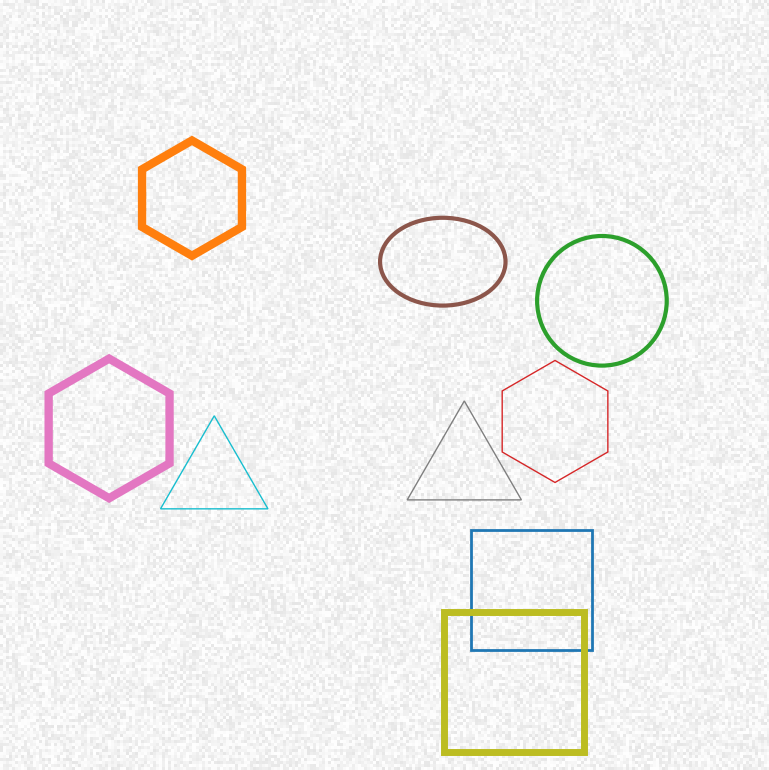[{"shape": "square", "thickness": 1, "radius": 0.39, "center": [0.691, 0.234]}, {"shape": "hexagon", "thickness": 3, "radius": 0.37, "center": [0.249, 0.743]}, {"shape": "circle", "thickness": 1.5, "radius": 0.42, "center": [0.782, 0.609]}, {"shape": "hexagon", "thickness": 0.5, "radius": 0.4, "center": [0.721, 0.453]}, {"shape": "oval", "thickness": 1.5, "radius": 0.41, "center": [0.575, 0.66]}, {"shape": "hexagon", "thickness": 3, "radius": 0.45, "center": [0.142, 0.444]}, {"shape": "triangle", "thickness": 0.5, "radius": 0.43, "center": [0.603, 0.394]}, {"shape": "square", "thickness": 2.5, "radius": 0.45, "center": [0.668, 0.114]}, {"shape": "triangle", "thickness": 0.5, "radius": 0.4, "center": [0.278, 0.379]}]